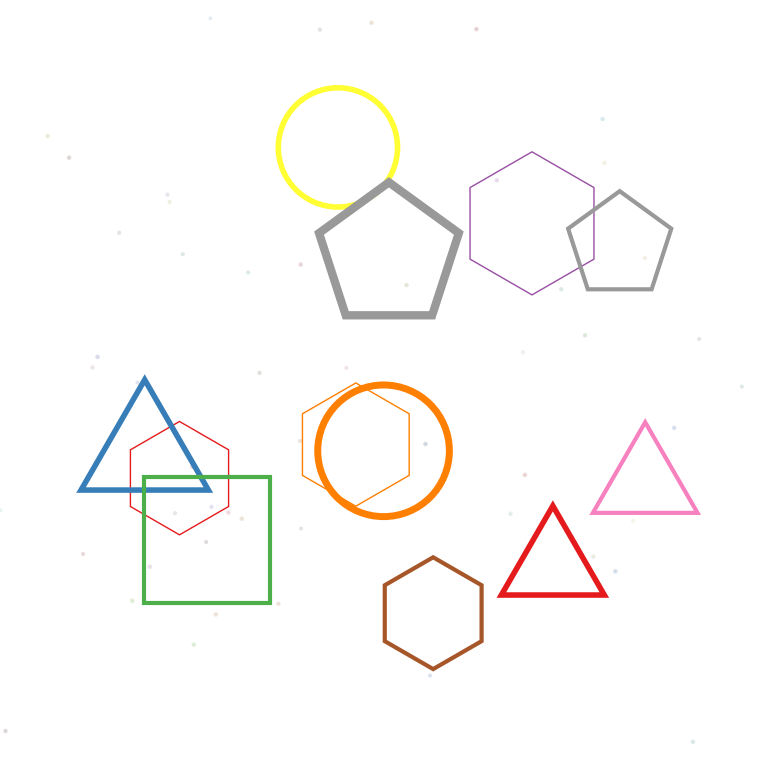[{"shape": "triangle", "thickness": 2, "radius": 0.39, "center": [0.718, 0.266]}, {"shape": "hexagon", "thickness": 0.5, "radius": 0.37, "center": [0.233, 0.379]}, {"shape": "triangle", "thickness": 2, "radius": 0.48, "center": [0.188, 0.411]}, {"shape": "square", "thickness": 1.5, "radius": 0.41, "center": [0.269, 0.298]}, {"shape": "hexagon", "thickness": 0.5, "radius": 0.46, "center": [0.691, 0.71]}, {"shape": "circle", "thickness": 2.5, "radius": 0.43, "center": [0.498, 0.415]}, {"shape": "hexagon", "thickness": 0.5, "radius": 0.4, "center": [0.462, 0.423]}, {"shape": "circle", "thickness": 2, "radius": 0.39, "center": [0.439, 0.809]}, {"shape": "hexagon", "thickness": 1.5, "radius": 0.36, "center": [0.563, 0.204]}, {"shape": "triangle", "thickness": 1.5, "radius": 0.39, "center": [0.838, 0.373]}, {"shape": "pentagon", "thickness": 3, "radius": 0.48, "center": [0.505, 0.668]}, {"shape": "pentagon", "thickness": 1.5, "radius": 0.35, "center": [0.805, 0.681]}]